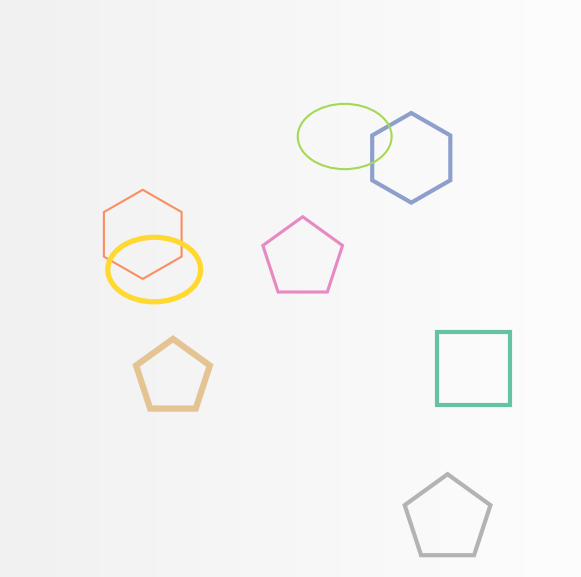[{"shape": "square", "thickness": 2, "radius": 0.32, "center": [0.814, 0.361]}, {"shape": "hexagon", "thickness": 1, "radius": 0.39, "center": [0.246, 0.593]}, {"shape": "hexagon", "thickness": 2, "radius": 0.39, "center": [0.708, 0.726]}, {"shape": "pentagon", "thickness": 1.5, "radius": 0.36, "center": [0.521, 0.552]}, {"shape": "oval", "thickness": 1, "radius": 0.4, "center": [0.593, 0.763]}, {"shape": "oval", "thickness": 2.5, "radius": 0.4, "center": [0.265, 0.532]}, {"shape": "pentagon", "thickness": 3, "radius": 0.33, "center": [0.298, 0.346]}, {"shape": "pentagon", "thickness": 2, "radius": 0.39, "center": [0.77, 0.1]}]